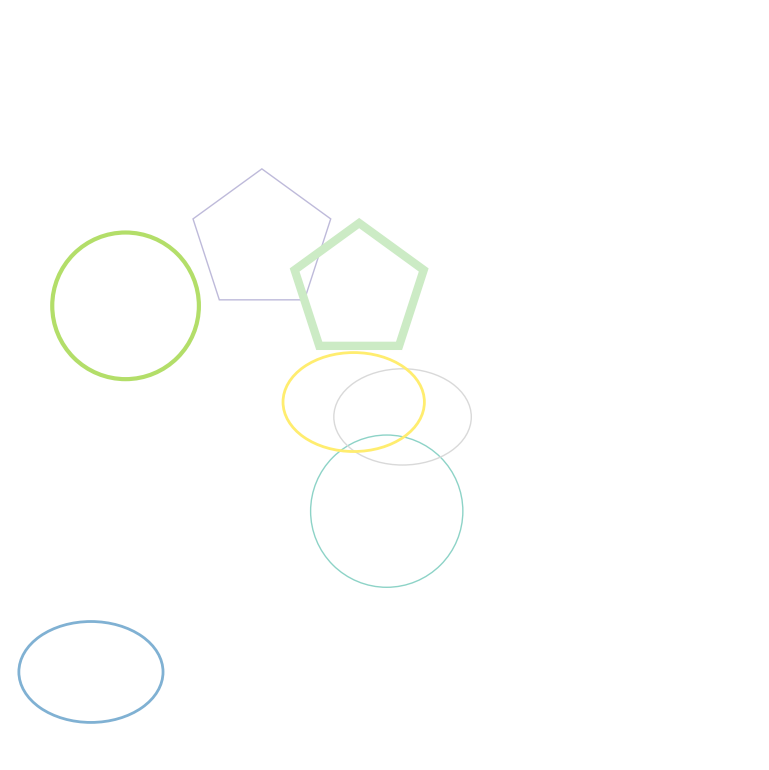[{"shape": "circle", "thickness": 0.5, "radius": 0.49, "center": [0.502, 0.336]}, {"shape": "pentagon", "thickness": 0.5, "radius": 0.47, "center": [0.34, 0.687]}, {"shape": "oval", "thickness": 1, "radius": 0.47, "center": [0.118, 0.127]}, {"shape": "circle", "thickness": 1.5, "radius": 0.48, "center": [0.163, 0.603]}, {"shape": "oval", "thickness": 0.5, "radius": 0.45, "center": [0.523, 0.459]}, {"shape": "pentagon", "thickness": 3, "radius": 0.44, "center": [0.466, 0.622]}, {"shape": "oval", "thickness": 1, "radius": 0.46, "center": [0.459, 0.478]}]